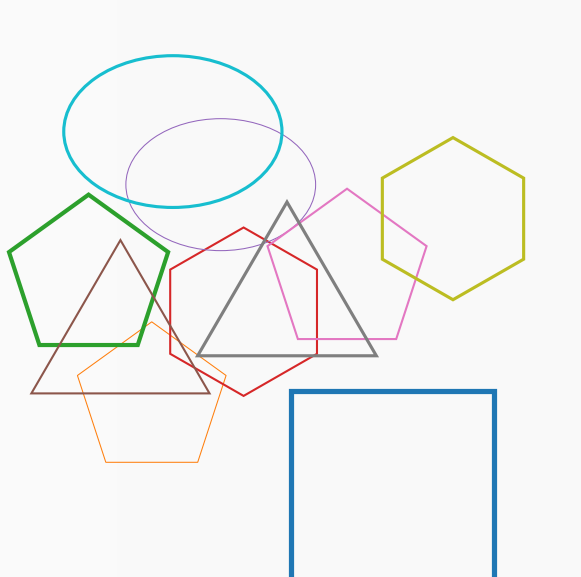[{"shape": "square", "thickness": 2.5, "radius": 0.87, "center": [0.675, 0.148]}, {"shape": "pentagon", "thickness": 0.5, "radius": 0.67, "center": [0.261, 0.307]}, {"shape": "pentagon", "thickness": 2, "radius": 0.72, "center": [0.152, 0.518]}, {"shape": "hexagon", "thickness": 1, "radius": 0.73, "center": [0.419, 0.459]}, {"shape": "oval", "thickness": 0.5, "radius": 0.82, "center": [0.38, 0.679]}, {"shape": "triangle", "thickness": 1, "radius": 0.88, "center": [0.207, 0.406]}, {"shape": "pentagon", "thickness": 1, "radius": 0.72, "center": [0.597, 0.528]}, {"shape": "triangle", "thickness": 1.5, "radius": 0.89, "center": [0.494, 0.472]}, {"shape": "hexagon", "thickness": 1.5, "radius": 0.7, "center": [0.779, 0.621]}, {"shape": "oval", "thickness": 1.5, "radius": 0.94, "center": [0.297, 0.771]}]